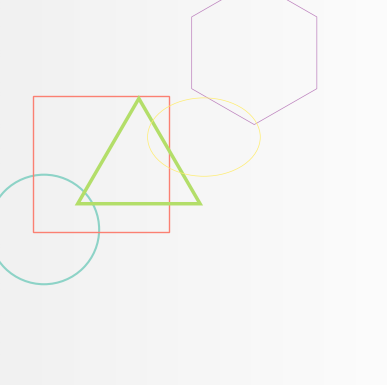[{"shape": "circle", "thickness": 1.5, "radius": 0.71, "center": [0.114, 0.404]}, {"shape": "square", "thickness": 1, "radius": 0.88, "center": [0.26, 0.574]}, {"shape": "triangle", "thickness": 2.5, "radius": 0.91, "center": [0.358, 0.562]}, {"shape": "hexagon", "thickness": 0.5, "radius": 0.93, "center": [0.656, 0.863]}, {"shape": "oval", "thickness": 0.5, "radius": 0.73, "center": [0.526, 0.644]}]